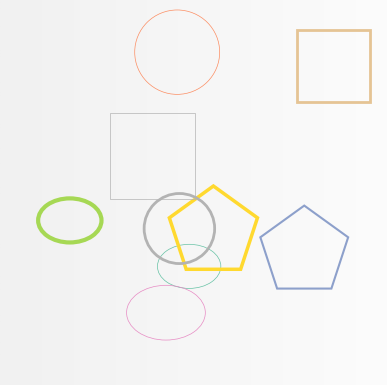[{"shape": "oval", "thickness": 0.5, "radius": 0.41, "center": [0.488, 0.308]}, {"shape": "circle", "thickness": 0.5, "radius": 0.55, "center": [0.457, 0.864]}, {"shape": "pentagon", "thickness": 1.5, "radius": 0.6, "center": [0.785, 0.347]}, {"shape": "oval", "thickness": 0.5, "radius": 0.51, "center": [0.428, 0.188]}, {"shape": "oval", "thickness": 3, "radius": 0.41, "center": [0.18, 0.427]}, {"shape": "pentagon", "thickness": 2.5, "radius": 0.6, "center": [0.551, 0.397]}, {"shape": "square", "thickness": 2, "radius": 0.47, "center": [0.862, 0.829]}, {"shape": "square", "thickness": 0.5, "radius": 0.55, "center": [0.394, 0.595]}, {"shape": "circle", "thickness": 2, "radius": 0.45, "center": [0.463, 0.406]}]